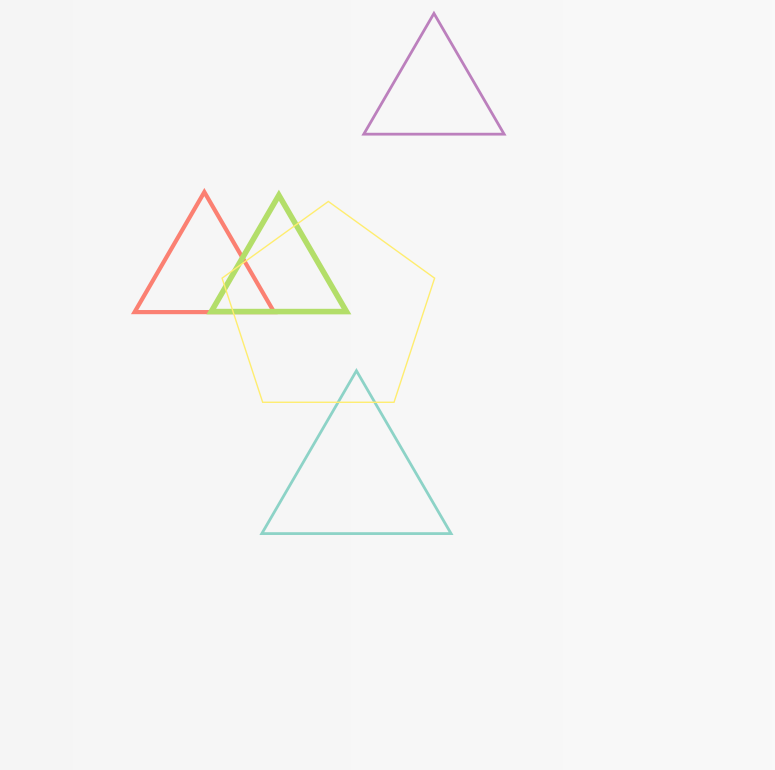[{"shape": "triangle", "thickness": 1, "radius": 0.7, "center": [0.46, 0.378]}, {"shape": "triangle", "thickness": 1.5, "radius": 0.52, "center": [0.264, 0.647]}, {"shape": "triangle", "thickness": 2, "radius": 0.5, "center": [0.36, 0.646]}, {"shape": "triangle", "thickness": 1, "radius": 0.52, "center": [0.56, 0.878]}, {"shape": "pentagon", "thickness": 0.5, "radius": 0.72, "center": [0.424, 0.594]}]